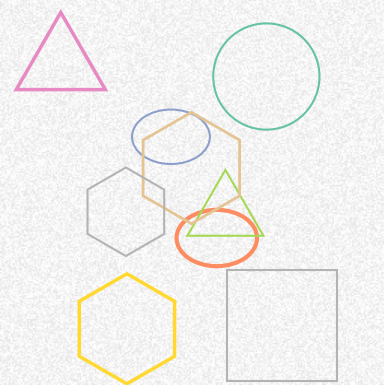[{"shape": "circle", "thickness": 1.5, "radius": 0.69, "center": [0.692, 0.801]}, {"shape": "oval", "thickness": 3, "radius": 0.52, "center": [0.563, 0.382]}, {"shape": "oval", "thickness": 1.5, "radius": 0.51, "center": [0.444, 0.645]}, {"shape": "triangle", "thickness": 2.5, "radius": 0.67, "center": [0.158, 0.834]}, {"shape": "triangle", "thickness": 1.5, "radius": 0.57, "center": [0.585, 0.445]}, {"shape": "hexagon", "thickness": 2.5, "radius": 0.71, "center": [0.33, 0.146]}, {"shape": "hexagon", "thickness": 2, "radius": 0.72, "center": [0.497, 0.564]}, {"shape": "square", "thickness": 1.5, "radius": 0.72, "center": [0.732, 0.155]}, {"shape": "hexagon", "thickness": 1.5, "radius": 0.57, "center": [0.327, 0.45]}]